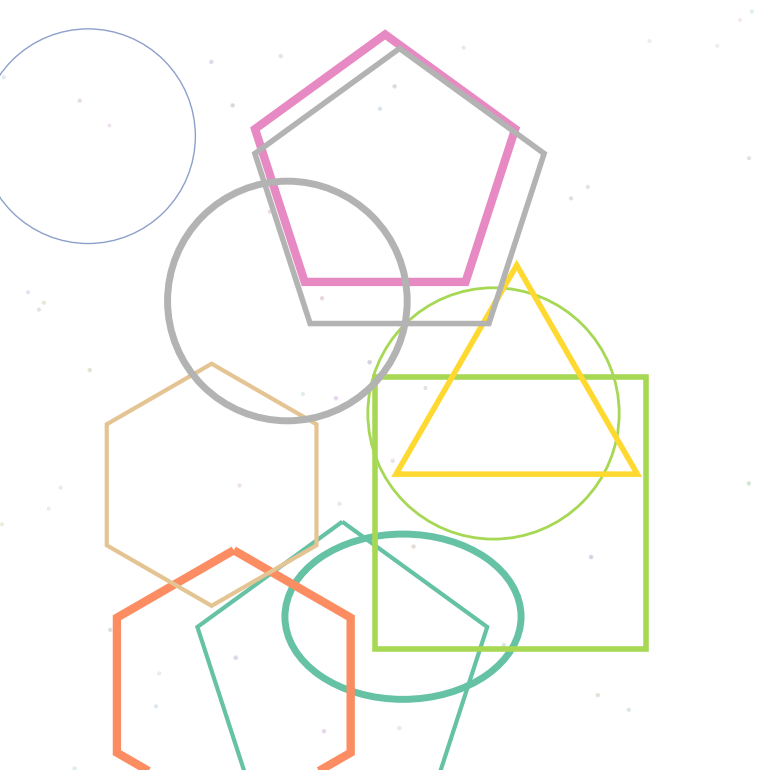[{"shape": "pentagon", "thickness": 1.5, "radius": 0.99, "center": [0.445, 0.125]}, {"shape": "oval", "thickness": 2.5, "radius": 0.77, "center": [0.523, 0.199]}, {"shape": "hexagon", "thickness": 3, "radius": 0.88, "center": [0.304, 0.11]}, {"shape": "circle", "thickness": 0.5, "radius": 0.7, "center": [0.114, 0.823]}, {"shape": "pentagon", "thickness": 3, "radius": 0.89, "center": [0.5, 0.778]}, {"shape": "circle", "thickness": 1, "radius": 0.82, "center": [0.641, 0.463]}, {"shape": "square", "thickness": 2, "radius": 0.88, "center": [0.663, 0.334]}, {"shape": "triangle", "thickness": 2, "radius": 0.9, "center": [0.671, 0.475]}, {"shape": "hexagon", "thickness": 1.5, "radius": 0.79, "center": [0.275, 0.37]}, {"shape": "pentagon", "thickness": 2, "radius": 0.99, "center": [0.519, 0.74]}, {"shape": "circle", "thickness": 2.5, "radius": 0.78, "center": [0.373, 0.609]}]